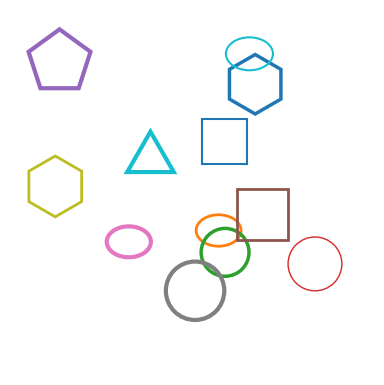[{"shape": "square", "thickness": 1.5, "radius": 0.29, "center": [0.582, 0.633]}, {"shape": "hexagon", "thickness": 2.5, "radius": 0.39, "center": [0.663, 0.781]}, {"shape": "oval", "thickness": 2, "radius": 0.29, "center": [0.568, 0.401]}, {"shape": "circle", "thickness": 2.5, "radius": 0.31, "center": [0.585, 0.345]}, {"shape": "circle", "thickness": 1, "radius": 0.35, "center": [0.818, 0.315]}, {"shape": "pentagon", "thickness": 3, "radius": 0.42, "center": [0.155, 0.839]}, {"shape": "square", "thickness": 2, "radius": 0.33, "center": [0.682, 0.442]}, {"shape": "oval", "thickness": 3, "radius": 0.29, "center": [0.335, 0.372]}, {"shape": "circle", "thickness": 3, "radius": 0.38, "center": [0.507, 0.245]}, {"shape": "hexagon", "thickness": 2, "radius": 0.4, "center": [0.144, 0.516]}, {"shape": "oval", "thickness": 1.5, "radius": 0.31, "center": [0.648, 0.86]}, {"shape": "triangle", "thickness": 3, "radius": 0.35, "center": [0.391, 0.588]}]